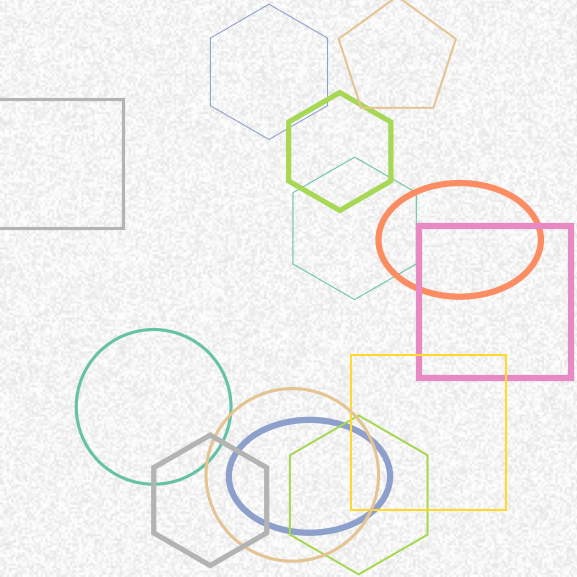[{"shape": "circle", "thickness": 1.5, "radius": 0.67, "center": [0.266, 0.295]}, {"shape": "hexagon", "thickness": 0.5, "radius": 0.62, "center": [0.614, 0.604]}, {"shape": "oval", "thickness": 3, "radius": 0.7, "center": [0.796, 0.584]}, {"shape": "hexagon", "thickness": 0.5, "radius": 0.59, "center": [0.466, 0.875]}, {"shape": "oval", "thickness": 3, "radius": 0.7, "center": [0.536, 0.174]}, {"shape": "square", "thickness": 3, "radius": 0.66, "center": [0.857, 0.477]}, {"shape": "hexagon", "thickness": 1, "radius": 0.69, "center": [0.621, 0.142]}, {"shape": "hexagon", "thickness": 2.5, "radius": 0.51, "center": [0.588, 0.737]}, {"shape": "square", "thickness": 1, "radius": 0.67, "center": [0.743, 0.25]}, {"shape": "circle", "thickness": 1.5, "radius": 0.75, "center": [0.506, 0.177]}, {"shape": "pentagon", "thickness": 1, "radius": 0.53, "center": [0.688, 0.899]}, {"shape": "square", "thickness": 1.5, "radius": 0.56, "center": [0.102, 0.717]}, {"shape": "hexagon", "thickness": 2.5, "radius": 0.56, "center": [0.364, 0.133]}]